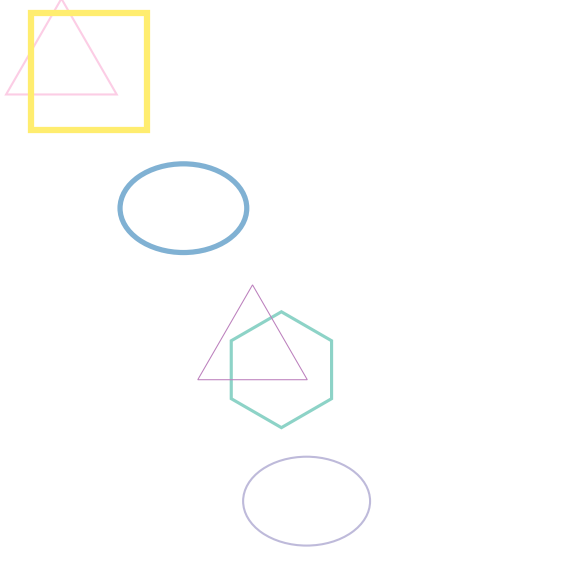[{"shape": "hexagon", "thickness": 1.5, "radius": 0.5, "center": [0.487, 0.359]}, {"shape": "oval", "thickness": 1, "radius": 0.55, "center": [0.531, 0.131]}, {"shape": "oval", "thickness": 2.5, "radius": 0.55, "center": [0.318, 0.639]}, {"shape": "triangle", "thickness": 1, "radius": 0.55, "center": [0.106, 0.891]}, {"shape": "triangle", "thickness": 0.5, "radius": 0.55, "center": [0.437, 0.396]}, {"shape": "square", "thickness": 3, "radius": 0.5, "center": [0.154, 0.875]}]